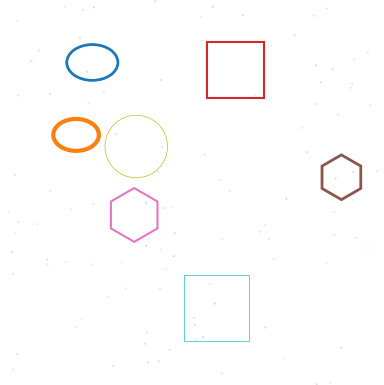[{"shape": "oval", "thickness": 2, "radius": 0.33, "center": [0.24, 0.838]}, {"shape": "oval", "thickness": 3, "radius": 0.3, "center": [0.198, 0.65]}, {"shape": "square", "thickness": 1.5, "radius": 0.37, "center": [0.612, 0.819]}, {"shape": "hexagon", "thickness": 2, "radius": 0.29, "center": [0.887, 0.54]}, {"shape": "hexagon", "thickness": 1.5, "radius": 0.35, "center": [0.349, 0.442]}, {"shape": "circle", "thickness": 0.5, "radius": 0.41, "center": [0.354, 0.62]}, {"shape": "square", "thickness": 0.5, "radius": 0.43, "center": [0.563, 0.2]}]